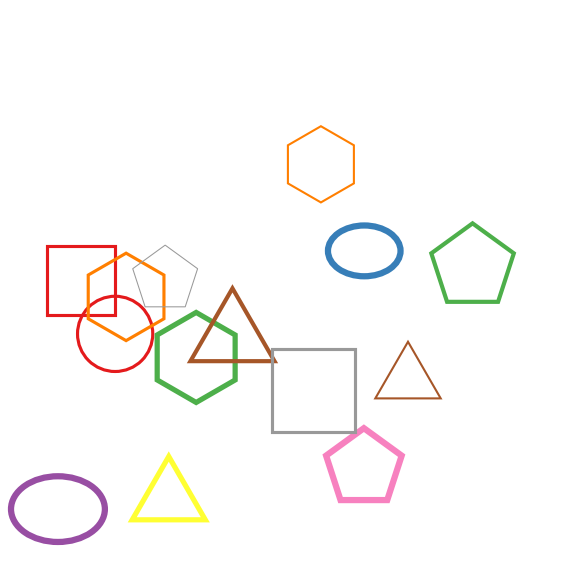[{"shape": "circle", "thickness": 1.5, "radius": 0.33, "center": [0.199, 0.421]}, {"shape": "square", "thickness": 1.5, "radius": 0.3, "center": [0.14, 0.514]}, {"shape": "oval", "thickness": 3, "radius": 0.31, "center": [0.631, 0.565]}, {"shape": "hexagon", "thickness": 2.5, "radius": 0.39, "center": [0.34, 0.38]}, {"shape": "pentagon", "thickness": 2, "radius": 0.38, "center": [0.818, 0.537]}, {"shape": "oval", "thickness": 3, "radius": 0.41, "center": [0.1, 0.118]}, {"shape": "hexagon", "thickness": 1.5, "radius": 0.38, "center": [0.218, 0.485]}, {"shape": "hexagon", "thickness": 1, "radius": 0.33, "center": [0.556, 0.715]}, {"shape": "triangle", "thickness": 2.5, "radius": 0.37, "center": [0.292, 0.136]}, {"shape": "triangle", "thickness": 2, "radius": 0.42, "center": [0.403, 0.416]}, {"shape": "triangle", "thickness": 1, "radius": 0.33, "center": [0.706, 0.342]}, {"shape": "pentagon", "thickness": 3, "radius": 0.34, "center": [0.63, 0.189]}, {"shape": "square", "thickness": 1.5, "radius": 0.36, "center": [0.543, 0.323]}, {"shape": "pentagon", "thickness": 0.5, "radius": 0.3, "center": [0.286, 0.516]}]